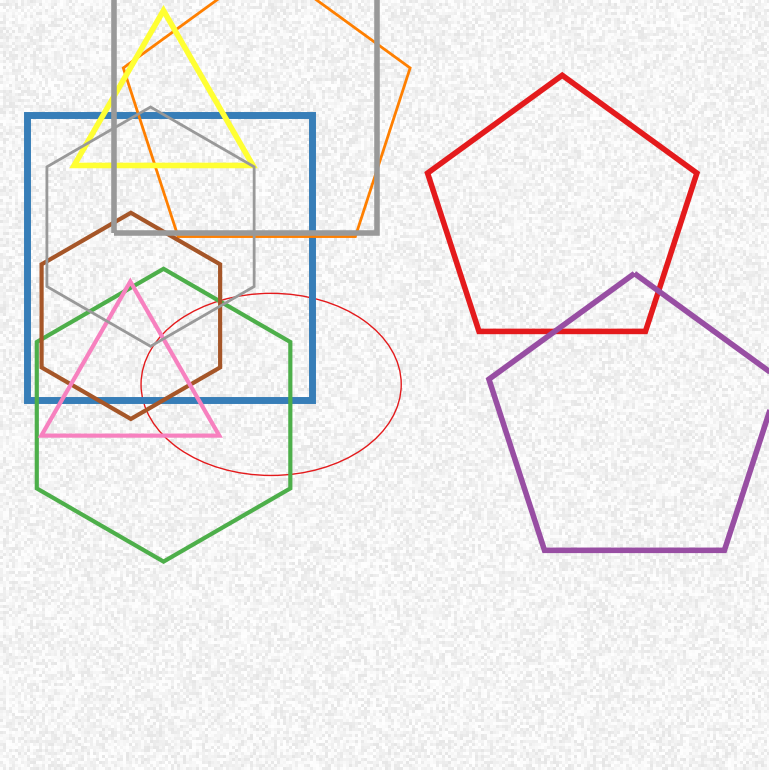[{"shape": "oval", "thickness": 0.5, "radius": 0.84, "center": [0.352, 0.501]}, {"shape": "pentagon", "thickness": 2, "radius": 0.92, "center": [0.73, 0.718]}, {"shape": "square", "thickness": 2.5, "radius": 0.92, "center": [0.221, 0.666]}, {"shape": "hexagon", "thickness": 1.5, "radius": 0.95, "center": [0.212, 0.461]}, {"shape": "pentagon", "thickness": 2, "radius": 0.99, "center": [0.824, 0.446]}, {"shape": "pentagon", "thickness": 1, "radius": 0.98, "center": [0.346, 0.851]}, {"shape": "triangle", "thickness": 2, "radius": 0.67, "center": [0.212, 0.852]}, {"shape": "hexagon", "thickness": 1.5, "radius": 0.67, "center": [0.17, 0.59]}, {"shape": "triangle", "thickness": 1.5, "radius": 0.67, "center": [0.169, 0.501]}, {"shape": "square", "thickness": 2, "radius": 0.85, "center": [0.319, 0.868]}, {"shape": "hexagon", "thickness": 1, "radius": 0.78, "center": [0.195, 0.706]}]